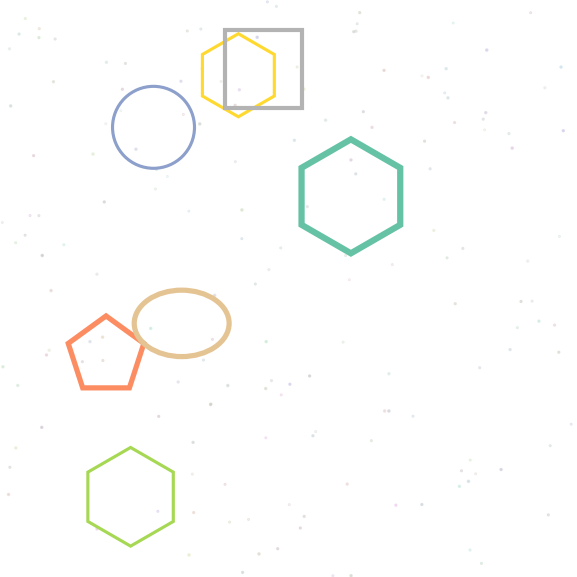[{"shape": "hexagon", "thickness": 3, "radius": 0.49, "center": [0.608, 0.659]}, {"shape": "pentagon", "thickness": 2.5, "radius": 0.34, "center": [0.184, 0.383]}, {"shape": "circle", "thickness": 1.5, "radius": 0.35, "center": [0.266, 0.779]}, {"shape": "hexagon", "thickness": 1.5, "radius": 0.43, "center": [0.226, 0.139]}, {"shape": "hexagon", "thickness": 1.5, "radius": 0.36, "center": [0.413, 0.869]}, {"shape": "oval", "thickness": 2.5, "radius": 0.41, "center": [0.315, 0.439]}, {"shape": "square", "thickness": 2, "radius": 0.33, "center": [0.456, 0.88]}]